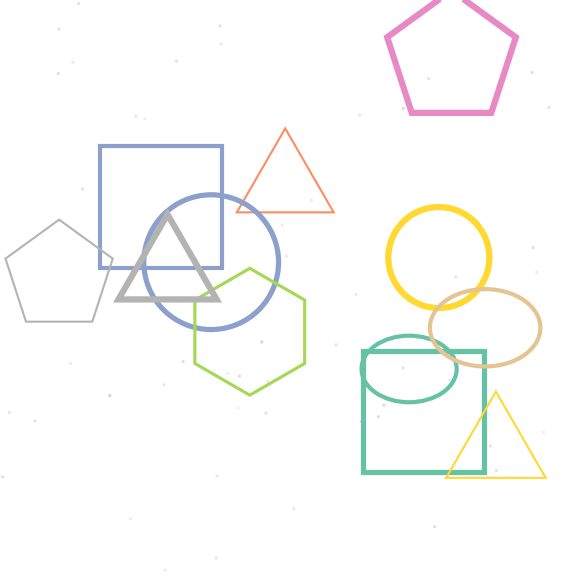[{"shape": "oval", "thickness": 2, "radius": 0.41, "center": [0.708, 0.36]}, {"shape": "square", "thickness": 2.5, "radius": 0.52, "center": [0.733, 0.287]}, {"shape": "triangle", "thickness": 1, "radius": 0.48, "center": [0.494, 0.68]}, {"shape": "circle", "thickness": 2.5, "radius": 0.58, "center": [0.366, 0.545]}, {"shape": "square", "thickness": 2, "radius": 0.53, "center": [0.278, 0.641]}, {"shape": "pentagon", "thickness": 3, "radius": 0.59, "center": [0.782, 0.898]}, {"shape": "hexagon", "thickness": 1.5, "radius": 0.55, "center": [0.433, 0.425]}, {"shape": "triangle", "thickness": 1, "radius": 0.5, "center": [0.859, 0.221]}, {"shape": "circle", "thickness": 3, "radius": 0.44, "center": [0.76, 0.553]}, {"shape": "oval", "thickness": 2, "radius": 0.48, "center": [0.84, 0.432]}, {"shape": "pentagon", "thickness": 1, "radius": 0.49, "center": [0.102, 0.521]}, {"shape": "triangle", "thickness": 3, "radius": 0.49, "center": [0.29, 0.53]}]